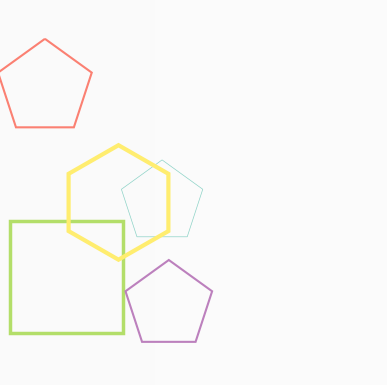[{"shape": "pentagon", "thickness": 0.5, "radius": 0.55, "center": [0.418, 0.474]}, {"shape": "pentagon", "thickness": 1.5, "radius": 0.64, "center": [0.116, 0.772]}, {"shape": "square", "thickness": 2.5, "radius": 0.73, "center": [0.171, 0.28]}, {"shape": "pentagon", "thickness": 1.5, "radius": 0.59, "center": [0.436, 0.207]}, {"shape": "hexagon", "thickness": 3, "radius": 0.74, "center": [0.306, 0.474]}]